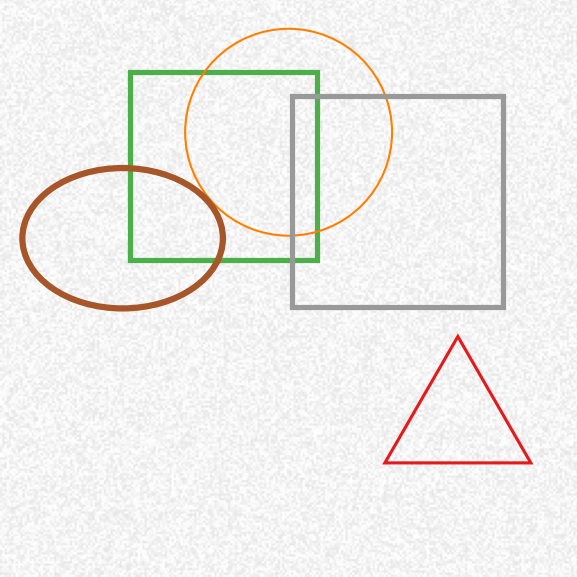[{"shape": "triangle", "thickness": 1.5, "radius": 0.73, "center": [0.793, 0.271]}, {"shape": "square", "thickness": 2.5, "radius": 0.81, "center": [0.387, 0.712]}, {"shape": "circle", "thickness": 1, "radius": 0.9, "center": [0.5, 0.77]}, {"shape": "oval", "thickness": 3, "radius": 0.87, "center": [0.212, 0.587]}, {"shape": "square", "thickness": 2.5, "radius": 0.91, "center": [0.689, 0.651]}]